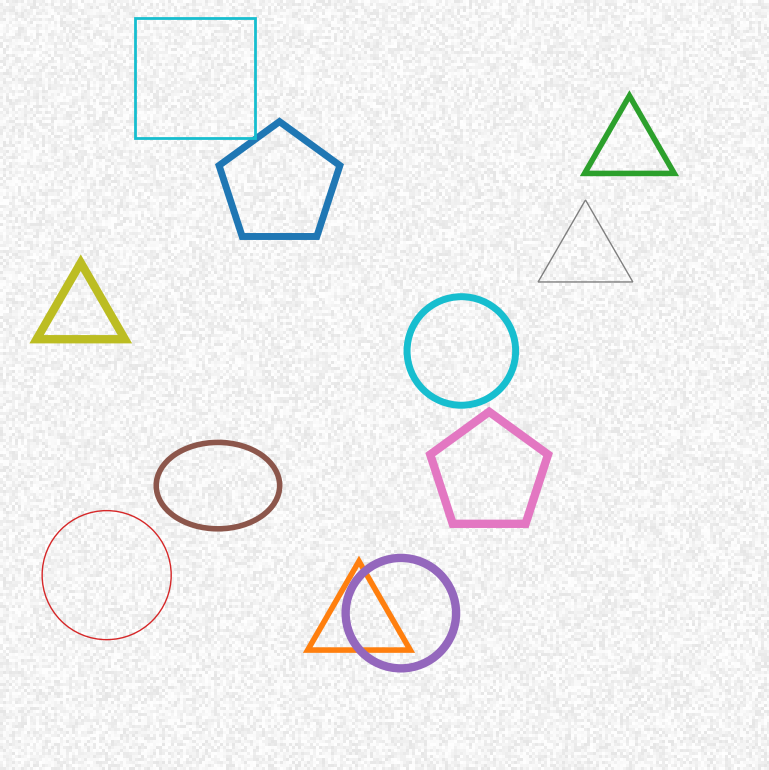[{"shape": "pentagon", "thickness": 2.5, "radius": 0.41, "center": [0.363, 0.76]}, {"shape": "triangle", "thickness": 2, "radius": 0.38, "center": [0.466, 0.194]}, {"shape": "triangle", "thickness": 2, "radius": 0.34, "center": [0.817, 0.808]}, {"shape": "circle", "thickness": 0.5, "radius": 0.42, "center": [0.139, 0.253]}, {"shape": "circle", "thickness": 3, "radius": 0.36, "center": [0.521, 0.204]}, {"shape": "oval", "thickness": 2, "radius": 0.4, "center": [0.283, 0.369]}, {"shape": "pentagon", "thickness": 3, "radius": 0.4, "center": [0.635, 0.385]}, {"shape": "triangle", "thickness": 0.5, "radius": 0.36, "center": [0.76, 0.669]}, {"shape": "triangle", "thickness": 3, "radius": 0.33, "center": [0.105, 0.593]}, {"shape": "circle", "thickness": 2.5, "radius": 0.35, "center": [0.599, 0.544]}, {"shape": "square", "thickness": 1, "radius": 0.39, "center": [0.254, 0.899]}]